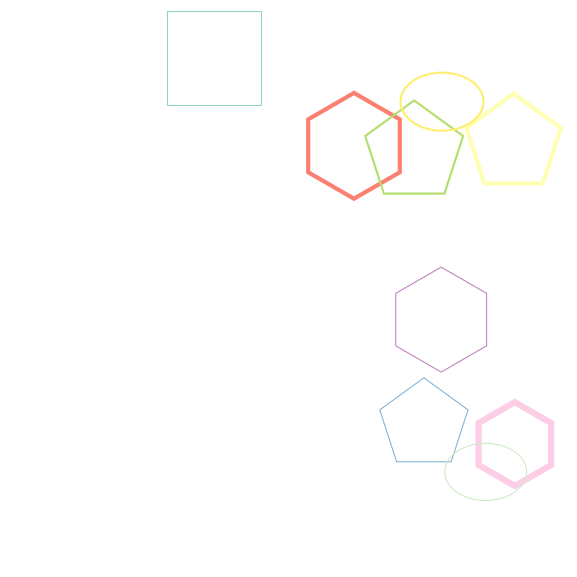[{"shape": "square", "thickness": 0.5, "radius": 0.41, "center": [0.371, 0.899]}, {"shape": "pentagon", "thickness": 2, "radius": 0.43, "center": [0.889, 0.751]}, {"shape": "hexagon", "thickness": 2, "radius": 0.46, "center": [0.613, 0.747]}, {"shape": "pentagon", "thickness": 0.5, "radius": 0.4, "center": [0.734, 0.265]}, {"shape": "pentagon", "thickness": 1, "radius": 0.45, "center": [0.717, 0.736]}, {"shape": "hexagon", "thickness": 3, "radius": 0.36, "center": [0.892, 0.23]}, {"shape": "hexagon", "thickness": 0.5, "radius": 0.45, "center": [0.764, 0.446]}, {"shape": "oval", "thickness": 0.5, "radius": 0.35, "center": [0.841, 0.182]}, {"shape": "oval", "thickness": 1, "radius": 0.36, "center": [0.765, 0.823]}]